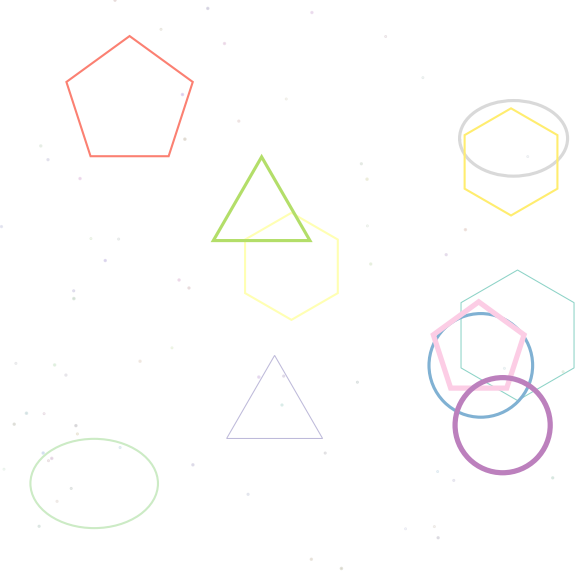[{"shape": "hexagon", "thickness": 0.5, "radius": 0.56, "center": [0.896, 0.419]}, {"shape": "hexagon", "thickness": 1, "radius": 0.46, "center": [0.505, 0.538]}, {"shape": "triangle", "thickness": 0.5, "radius": 0.48, "center": [0.476, 0.288]}, {"shape": "pentagon", "thickness": 1, "radius": 0.58, "center": [0.224, 0.822]}, {"shape": "circle", "thickness": 1.5, "radius": 0.45, "center": [0.833, 0.366]}, {"shape": "triangle", "thickness": 1.5, "radius": 0.48, "center": [0.453, 0.631]}, {"shape": "pentagon", "thickness": 2.5, "radius": 0.41, "center": [0.829, 0.394]}, {"shape": "oval", "thickness": 1.5, "radius": 0.47, "center": [0.889, 0.76]}, {"shape": "circle", "thickness": 2.5, "radius": 0.41, "center": [0.87, 0.263]}, {"shape": "oval", "thickness": 1, "radius": 0.55, "center": [0.163, 0.162]}, {"shape": "hexagon", "thickness": 1, "radius": 0.46, "center": [0.885, 0.719]}]